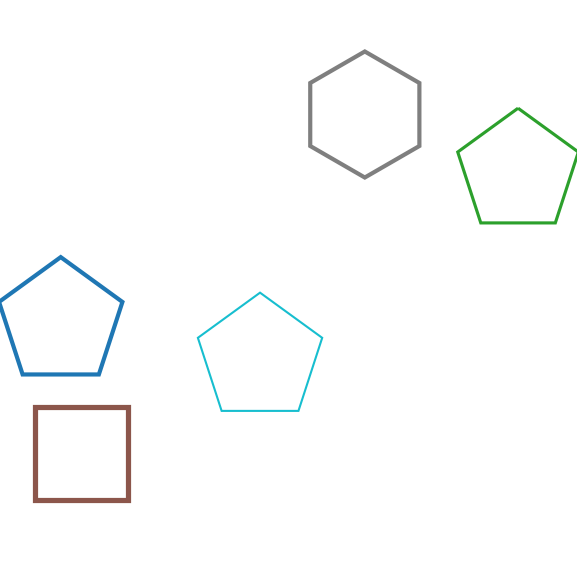[{"shape": "pentagon", "thickness": 2, "radius": 0.56, "center": [0.105, 0.442]}, {"shape": "pentagon", "thickness": 1.5, "radius": 0.55, "center": [0.897, 0.702]}, {"shape": "square", "thickness": 2.5, "radius": 0.4, "center": [0.141, 0.214]}, {"shape": "hexagon", "thickness": 2, "radius": 0.55, "center": [0.632, 0.801]}, {"shape": "pentagon", "thickness": 1, "radius": 0.57, "center": [0.45, 0.379]}]